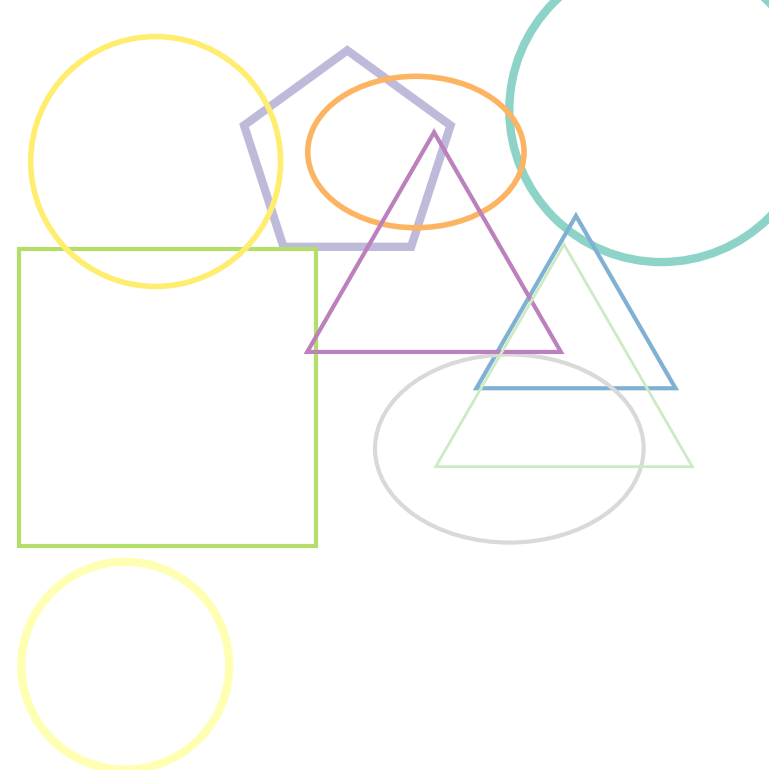[{"shape": "circle", "thickness": 3, "radius": 0.99, "center": [0.859, 0.857]}, {"shape": "circle", "thickness": 3, "radius": 0.68, "center": [0.163, 0.135]}, {"shape": "pentagon", "thickness": 3, "radius": 0.71, "center": [0.451, 0.794]}, {"shape": "triangle", "thickness": 1.5, "radius": 0.75, "center": [0.748, 0.57]}, {"shape": "oval", "thickness": 2, "radius": 0.7, "center": [0.54, 0.803]}, {"shape": "square", "thickness": 1.5, "radius": 0.96, "center": [0.218, 0.483]}, {"shape": "oval", "thickness": 1.5, "radius": 0.87, "center": [0.661, 0.417]}, {"shape": "triangle", "thickness": 1.5, "radius": 0.95, "center": [0.564, 0.638]}, {"shape": "triangle", "thickness": 1, "radius": 0.96, "center": [0.732, 0.49]}, {"shape": "circle", "thickness": 2, "radius": 0.81, "center": [0.202, 0.79]}]